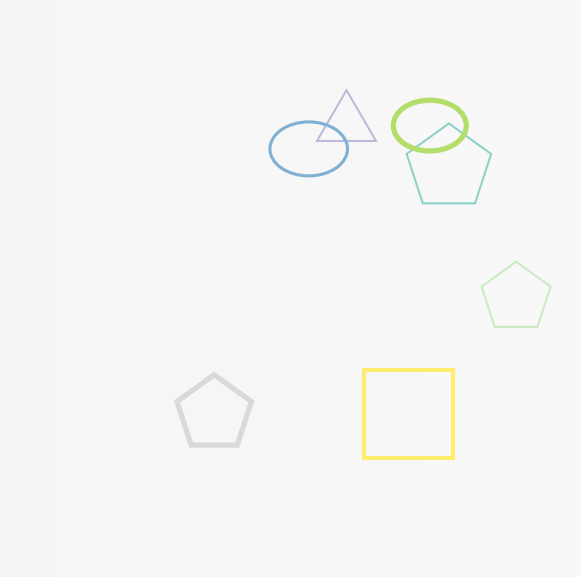[{"shape": "pentagon", "thickness": 1, "radius": 0.38, "center": [0.772, 0.709]}, {"shape": "triangle", "thickness": 1, "radius": 0.29, "center": [0.596, 0.784]}, {"shape": "oval", "thickness": 1.5, "radius": 0.33, "center": [0.531, 0.741]}, {"shape": "oval", "thickness": 2.5, "radius": 0.31, "center": [0.739, 0.782]}, {"shape": "pentagon", "thickness": 2.5, "radius": 0.34, "center": [0.369, 0.283]}, {"shape": "pentagon", "thickness": 1, "radius": 0.31, "center": [0.888, 0.484]}, {"shape": "square", "thickness": 2, "radius": 0.38, "center": [0.703, 0.282]}]